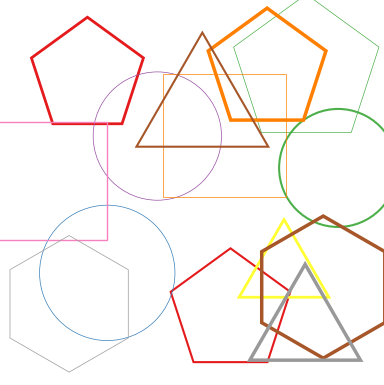[{"shape": "pentagon", "thickness": 1.5, "radius": 0.82, "center": [0.599, 0.192]}, {"shape": "pentagon", "thickness": 2, "radius": 0.76, "center": [0.227, 0.802]}, {"shape": "circle", "thickness": 0.5, "radius": 0.88, "center": [0.279, 0.291]}, {"shape": "circle", "thickness": 1.5, "radius": 0.77, "center": [0.878, 0.564]}, {"shape": "pentagon", "thickness": 0.5, "radius": 0.99, "center": [0.796, 0.816]}, {"shape": "circle", "thickness": 0.5, "radius": 0.83, "center": [0.409, 0.647]}, {"shape": "pentagon", "thickness": 2.5, "radius": 0.8, "center": [0.694, 0.818]}, {"shape": "square", "thickness": 0.5, "radius": 0.8, "center": [0.584, 0.649]}, {"shape": "triangle", "thickness": 2, "radius": 0.67, "center": [0.738, 0.295]}, {"shape": "triangle", "thickness": 1.5, "radius": 0.99, "center": [0.526, 0.718]}, {"shape": "hexagon", "thickness": 2.5, "radius": 0.92, "center": [0.84, 0.254]}, {"shape": "square", "thickness": 1, "radius": 0.77, "center": [0.123, 0.53]}, {"shape": "triangle", "thickness": 2.5, "radius": 0.83, "center": [0.793, 0.147]}, {"shape": "hexagon", "thickness": 0.5, "radius": 0.89, "center": [0.18, 0.211]}]